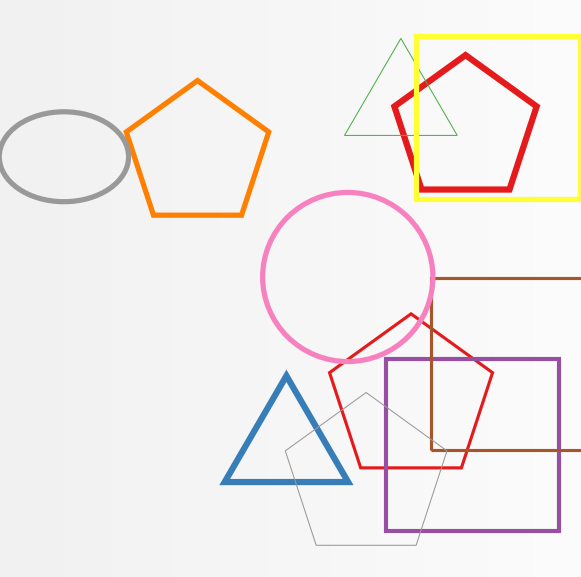[{"shape": "pentagon", "thickness": 1.5, "radius": 0.74, "center": [0.707, 0.308]}, {"shape": "pentagon", "thickness": 3, "radius": 0.64, "center": [0.801, 0.775]}, {"shape": "triangle", "thickness": 3, "radius": 0.61, "center": [0.493, 0.226]}, {"shape": "triangle", "thickness": 0.5, "radius": 0.56, "center": [0.69, 0.821]}, {"shape": "square", "thickness": 2, "radius": 0.74, "center": [0.813, 0.228]}, {"shape": "pentagon", "thickness": 2.5, "radius": 0.64, "center": [0.34, 0.731]}, {"shape": "square", "thickness": 2.5, "radius": 0.71, "center": [0.857, 0.795]}, {"shape": "square", "thickness": 1.5, "radius": 0.74, "center": [0.891, 0.369]}, {"shape": "circle", "thickness": 2.5, "radius": 0.73, "center": [0.598, 0.52]}, {"shape": "oval", "thickness": 2.5, "radius": 0.56, "center": [0.11, 0.728]}, {"shape": "pentagon", "thickness": 0.5, "radius": 0.73, "center": [0.63, 0.173]}]